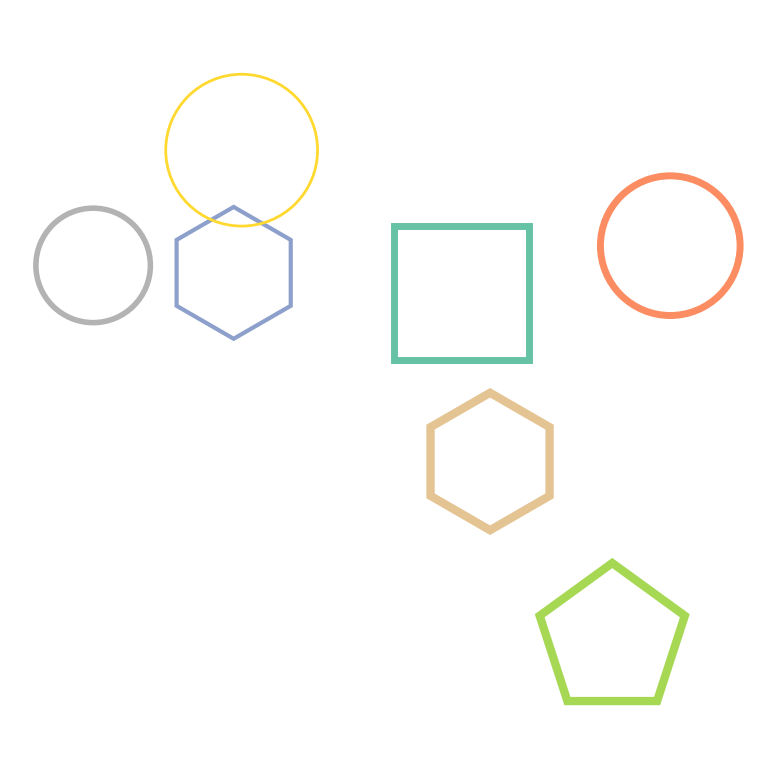[{"shape": "square", "thickness": 2.5, "radius": 0.44, "center": [0.599, 0.62]}, {"shape": "circle", "thickness": 2.5, "radius": 0.45, "center": [0.87, 0.681]}, {"shape": "hexagon", "thickness": 1.5, "radius": 0.43, "center": [0.303, 0.646]}, {"shape": "pentagon", "thickness": 3, "radius": 0.5, "center": [0.795, 0.17]}, {"shape": "circle", "thickness": 1, "radius": 0.49, "center": [0.314, 0.805]}, {"shape": "hexagon", "thickness": 3, "radius": 0.45, "center": [0.636, 0.401]}, {"shape": "circle", "thickness": 2, "radius": 0.37, "center": [0.121, 0.655]}]